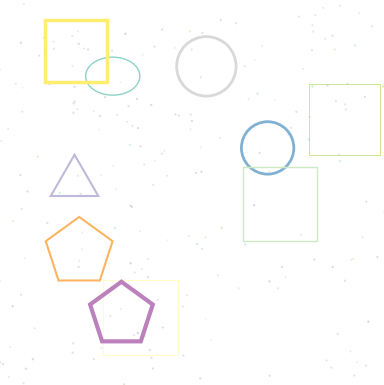[{"shape": "oval", "thickness": 1, "radius": 0.35, "center": [0.293, 0.802]}, {"shape": "square", "thickness": 0.5, "radius": 0.49, "center": [0.364, 0.175]}, {"shape": "triangle", "thickness": 1.5, "radius": 0.36, "center": [0.194, 0.527]}, {"shape": "circle", "thickness": 2, "radius": 0.34, "center": [0.695, 0.616]}, {"shape": "pentagon", "thickness": 1.5, "radius": 0.46, "center": [0.206, 0.345]}, {"shape": "square", "thickness": 0.5, "radius": 0.46, "center": [0.895, 0.689]}, {"shape": "circle", "thickness": 2, "radius": 0.39, "center": [0.536, 0.828]}, {"shape": "pentagon", "thickness": 3, "radius": 0.43, "center": [0.315, 0.183]}, {"shape": "square", "thickness": 1, "radius": 0.48, "center": [0.727, 0.47]}, {"shape": "square", "thickness": 2.5, "radius": 0.4, "center": [0.197, 0.868]}]